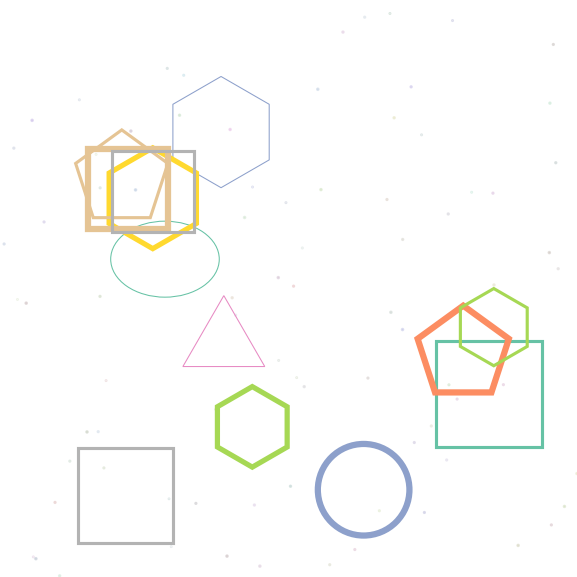[{"shape": "square", "thickness": 1.5, "radius": 0.46, "center": [0.847, 0.317]}, {"shape": "oval", "thickness": 0.5, "radius": 0.47, "center": [0.286, 0.55]}, {"shape": "pentagon", "thickness": 3, "radius": 0.42, "center": [0.802, 0.387]}, {"shape": "hexagon", "thickness": 0.5, "radius": 0.48, "center": [0.383, 0.77]}, {"shape": "circle", "thickness": 3, "radius": 0.4, "center": [0.63, 0.151]}, {"shape": "triangle", "thickness": 0.5, "radius": 0.41, "center": [0.388, 0.405]}, {"shape": "hexagon", "thickness": 2.5, "radius": 0.35, "center": [0.437, 0.26]}, {"shape": "hexagon", "thickness": 1.5, "radius": 0.33, "center": [0.855, 0.433]}, {"shape": "hexagon", "thickness": 2.5, "radius": 0.44, "center": [0.265, 0.656]}, {"shape": "pentagon", "thickness": 1.5, "radius": 0.42, "center": [0.211, 0.69]}, {"shape": "square", "thickness": 3, "radius": 0.35, "center": [0.222, 0.672]}, {"shape": "square", "thickness": 1.5, "radius": 0.41, "center": [0.217, 0.141]}, {"shape": "square", "thickness": 1.5, "radius": 0.35, "center": [0.265, 0.667]}]